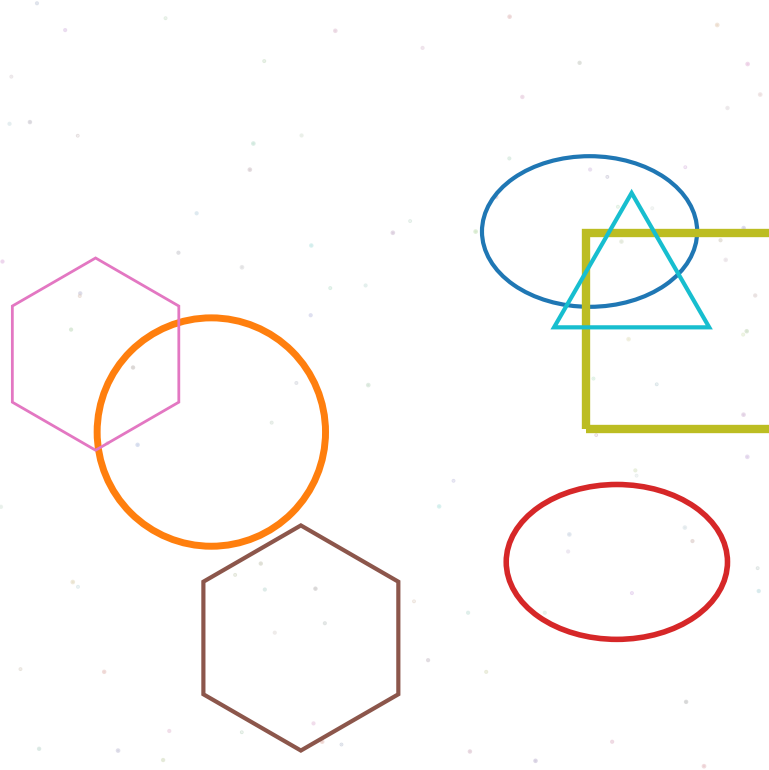[{"shape": "oval", "thickness": 1.5, "radius": 0.7, "center": [0.766, 0.699]}, {"shape": "circle", "thickness": 2.5, "radius": 0.74, "center": [0.274, 0.439]}, {"shape": "oval", "thickness": 2, "radius": 0.72, "center": [0.801, 0.27]}, {"shape": "hexagon", "thickness": 1.5, "radius": 0.73, "center": [0.391, 0.171]}, {"shape": "hexagon", "thickness": 1, "radius": 0.62, "center": [0.124, 0.54]}, {"shape": "square", "thickness": 3, "radius": 0.64, "center": [0.889, 0.57]}, {"shape": "triangle", "thickness": 1.5, "radius": 0.58, "center": [0.82, 0.633]}]